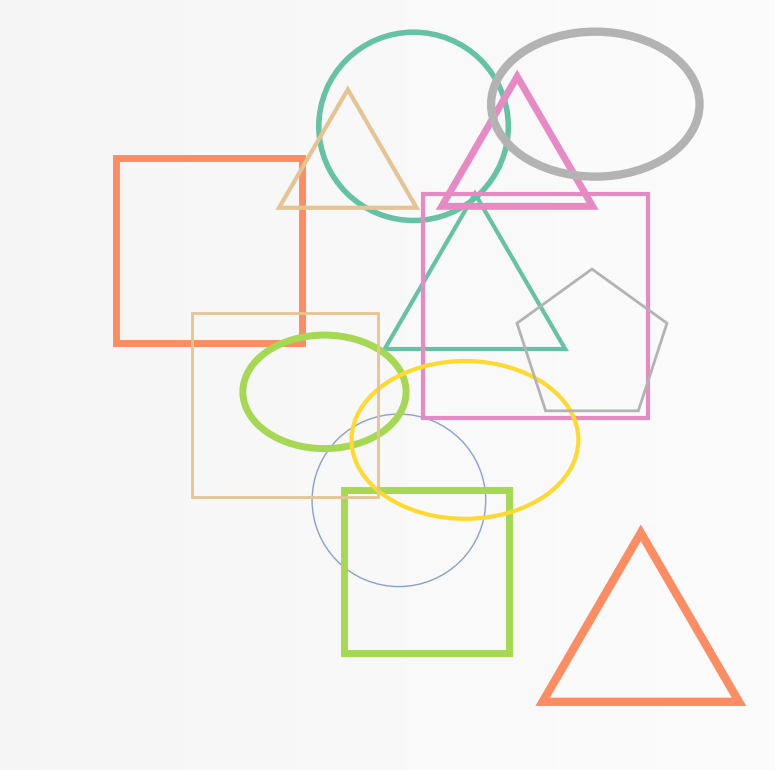[{"shape": "circle", "thickness": 2, "radius": 0.61, "center": [0.534, 0.836]}, {"shape": "triangle", "thickness": 1.5, "radius": 0.67, "center": [0.613, 0.614]}, {"shape": "square", "thickness": 2.5, "radius": 0.6, "center": [0.27, 0.675]}, {"shape": "triangle", "thickness": 3, "radius": 0.73, "center": [0.827, 0.162]}, {"shape": "circle", "thickness": 0.5, "radius": 0.56, "center": [0.515, 0.35]}, {"shape": "triangle", "thickness": 2.5, "radius": 0.56, "center": [0.667, 0.788]}, {"shape": "square", "thickness": 1.5, "radius": 0.73, "center": [0.691, 0.602]}, {"shape": "oval", "thickness": 2.5, "radius": 0.53, "center": [0.419, 0.491]}, {"shape": "square", "thickness": 2.5, "radius": 0.53, "center": [0.55, 0.258]}, {"shape": "oval", "thickness": 1.5, "radius": 0.73, "center": [0.6, 0.429]}, {"shape": "square", "thickness": 1, "radius": 0.6, "center": [0.368, 0.474]}, {"shape": "triangle", "thickness": 1.5, "radius": 0.51, "center": [0.449, 0.781]}, {"shape": "oval", "thickness": 3, "radius": 0.67, "center": [0.768, 0.865]}, {"shape": "pentagon", "thickness": 1, "radius": 0.51, "center": [0.764, 0.549]}]